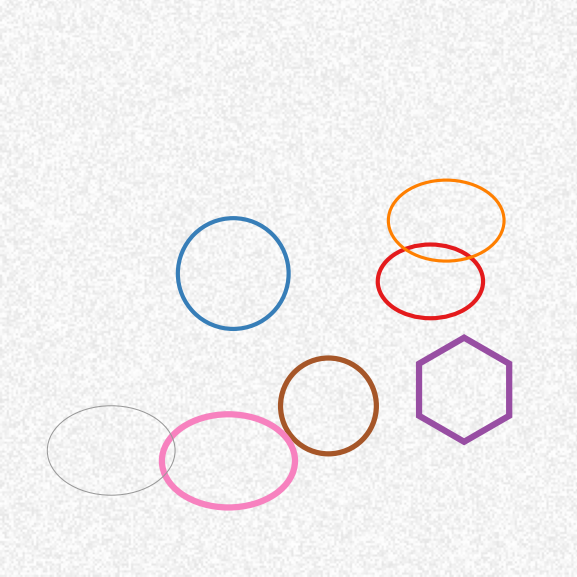[{"shape": "oval", "thickness": 2, "radius": 0.46, "center": [0.745, 0.512]}, {"shape": "circle", "thickness": 2, "radius": 0.48, "center": [0.404, 0.525]}, {"shape": "hexagon", "thickness": 3, "radius": 0.45, "center": [0.804, 0.324]}, {"shape": "oval", "thickness": 1.5, "radius": 0.5, "center": [0.773, 0.617]}, {"shape": "circle", "thickness": 2.5, "radius": 0.41, "center": [0.569, 0.296]}, {"shape": "oval", "thickness": 3, "radius": 0.58, "center": [0.396, 0.201]}, {"shape": "oval", "thickness": 0.5, "radius": 0.55, "center": [0.193, 0.219]}]